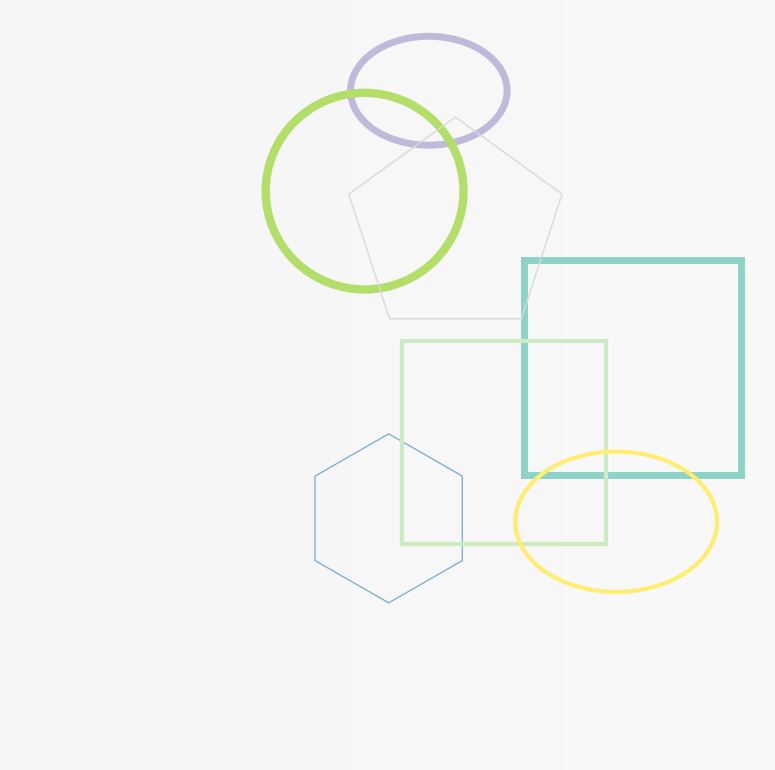[{"shape": "square", "thickness": 2.5, "radius": 0.7, "center": [0.816, 0.522]}, {"shape": "oval", "thickness": 2.5, "radius": 0.51, "center": [0.553, 0.882]}, {"shape": "hexagon", "thickness": 0.5, "radius": 0.55, "center": [0.502, 0.327]}, {"shape": "circle", "thickness": 3, "radius": 0.64, "center": [0.47, 0.752]}, {"shape": "pentagon", "thickness": 0.5, "radius": 0.72, "center": [0.588, 0.703]}, {"shape": "square", "thickness": 1.5, "radius": 0.66, "center": [0.65, 0.425]}, {"shape": "oval", "thickness": 1.5, "radius": 0.65, "center": [0.795, 0.322]}]